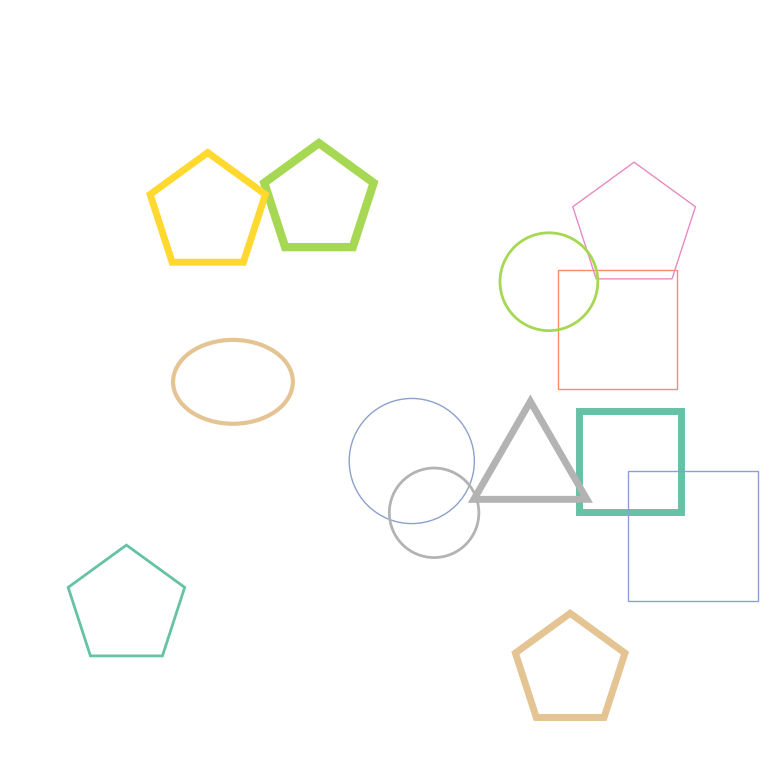[{"shape": "square", "thickness": 2.5, "radius": 0.33, "center": [0.819, 0.401]}, {"shape": "pentagon", "thickness": 1, "radius": 0.4, "center": [0.164, 0.213]}, {"shape": "square", "thickness": 0.5, "radius": 0.39, "center": [0.802, 0.572]}, {"shape": "circle", "thickness": 0.5, "radius": 0.41, "center": [0.535, 0.401]}, {"shape": "square", "thickness": 0.5, "radius": 0.42, "center": [0.9, 0.304]}, {"shape": "pentagon", "thickness": 0.5, "radius": 0.42, "center": [0.824, 0.706]}, {"shape": "circle", "thickness": 1, "radius": 0.32, "center": [0.713, 0.634]}, {"shape": "pentagon", "thickness": 3, "radius": 0.37, "center": [0.414, 0.739]}, {"shape": "pentagon", "thickness": 2.5, "radius": 0.39, "center": [0.27, 0.723]}, {"shape": "pentagon", "thickness": 2.5, "radius": 0.37, "center": [0.74, 0.129]}, {"shape": "oval", "thickness": 1.5, "radius": 0.39, "center": [0.303, 0.504]}, {"shape": "circle", "thickness": 1, "radius": 0.29, "center": [0.564, 0.334]}, {"shape": "triangle", "thickness": 2.5, "radius": 0.42, "center": [0.689, 0.394]}]